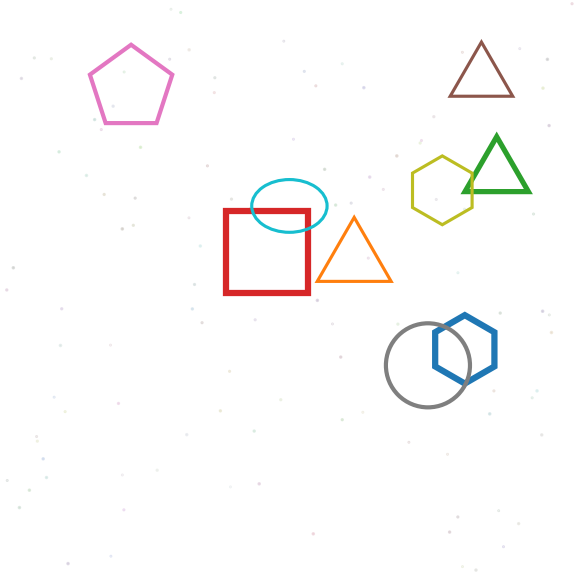[{"shape": "hexagon", "thickness": 3, "radius": 0.3, "center": [0.805, 0.394]}, {"shape": "triangle", "thickness": 1.5, "radius": 0.37, "center": [0.613, 0.549]}, {"shape": "triangle", "thickness": 2.5, "radius": 0.32, "center": [0.86, 0.699]}, {"shape": "square", "thickness": 3, "radius": 0.36, "center": [0.462, 0.562]}, {"shape": "triangle", "thickness": 1.5, "radius": 0.31, "center": [0.834, 0.864]}, {"shape": "pentagon", "thickness": 2, "radius": 0.37, "center": [0.227, 0.847]}, {"shape": "circle", "thickness": 2, "radius": 0.36, "center": [0.741, 0.367]}, {"shape": "hexagon", "thickness": 1.5, "radius": 0.3, "center": [0.766, 0.67]}, {"shape": "oval", "thickness": 1.5, "radius": 0.33, "center": [0.501, 0.643]}]